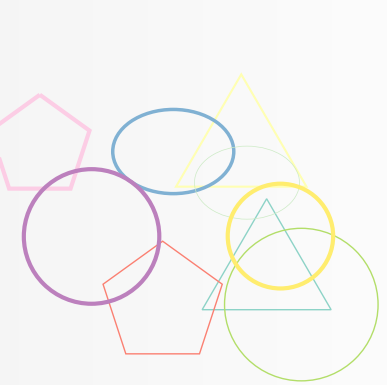[{"shape": "triangle", "thickness": 1, "radius": 0.96, "center": [0.688, 0.292]}, {"shape": "triangle", "thickness": 1.5, "radius": 0.97, "center": [0.623, 0.612]}, {"shape": "pentagon", "thickness": 1, "radius": 0.81, "center": [0.42, 0.212]}, {"shape": "oval", "thickness": 2.5, "radius": 0.78, "center": [0.447, 0.606]}, {"shape": "circle", "thickness": 1, "radius": 0.99, "center": [0.778, 0.209]}, {"shape": "pentagon", "thickness": 3, "radius": 0.67, "center": [0.103, 0.619]}, {"shape": "circle", "thickness": 3, "radius": 0.87, "center": [0.236, 0.386]}, {"shape": "oval", "thickness": 0.5, "radius": 0.68, "center": [0.637, 0.526]}, {"shape": "circle", "thickness": 3, "radius": 0.68, "center": [0.724, 0.387]}]